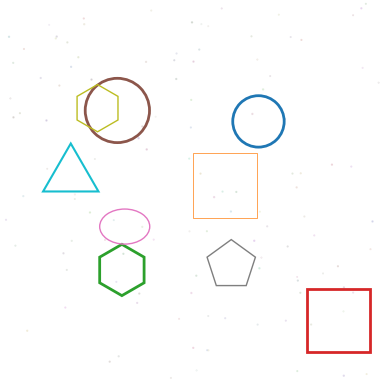[{"shape": "circle", "thickness": 2, "radius": 0.33, "center": [0.671, 0.685]}, {"shape": "square", "thickness": 0.5, "radius": 0.42, "center": [0.585, 0.518]}, {"shape": "hexagon", "thickness": 2, "radius": 0.33, "center": [0.317, 0.299]}, {"shape": "square", "thickness": 2, "radius": 0.41, "center": [0.88, 0.168]}, {"shape": "circle", "thickness": 2, "radius": 0.42, "center": [0.305, 0.713]}, {"shape": "oval", "thickness": 1, "radius": 0.33, "center": [0.324, 0.412]}, {"shape": "pentagon", "thickness": 1, "radius": 0.33, "center": [0.601, 0.312]}, {"shape": "hexagon", "thickness": 1, "radius": 0.31, "center": [0.253, 0.719]}, {"shape": "triangle", "thickness": 1.5, "radius": 0.42, "center": [0.184, 0.544]}]